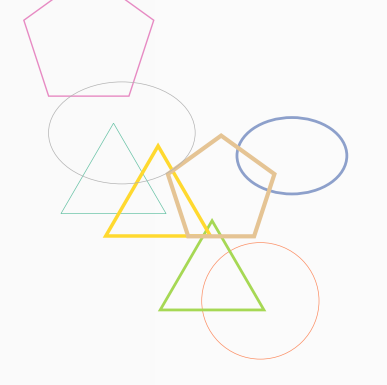[{"shape": "triangle", "thickness": 0.5, "radius": 0.78, "center": [0.293, 0.523]}, {"shape": "circle", "thickness": 0.5, "radius": 0.76, "center": [0.672, 0.219]}, {"shape": "oval", "thickness": 2, "radius": 0.71, "center": [0.753, 0.595]}, {"shape": "pentagon", "thickness": 1, "radius": 0.88, "center": [0.229, 0.893]}, {"shape": "triangle", "thickness": 2, "radius": 0.77, "center": [0.547, 0.272]}, {"shape": "triangle", "thickness": 2.5, "radius": 0.78, "center": [0.408, 0.465]}, {"shape": "pentagon", "thickness": 3, "radius": 0.72, "center": [0.571, 0.503]}, {"shape": "oval", "thickness": 0.5, "radius": 0.95, "center": [0.314, 0.655]}]